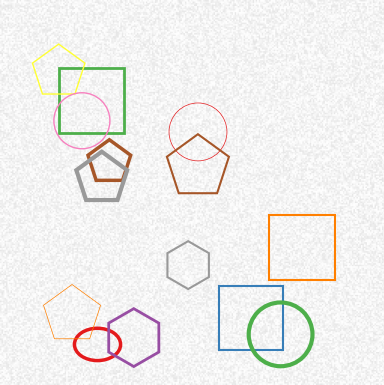[{"shape": "circle", "thickness": 0.5, "radius": 0.38, "center": [0.514, 0.657]}, {"shape": "oval", "thickness": 2.5, "radius": 0.3, "center": [0.253, 0.105]}, {"shape": "square", "thickness": 1.5, "radius": 0.41, "center": [0.652, 0.174]}, {"shape": "circle", "thickness": 3, "radius": 0.41, "center": [0.729, 0.132]}, {"shape": "square", "thickness": 2, "radius": 0.42, "center": [0.239, 0.739]}, {"shape": "hexagon", "thickness": 2, "radius": 0.38, "center": [0.347, 0.123]}, {"shape": "pentagon", "thickness": 0.5, "radius": 0.39, "center": [0.187, 0.183]}, {"shape": "square", "thickness": 1.5, "radius": 0.43, "center": [0.785, 0.357]}, {"shape": "pentagon", "thickness": 1, "radius": 0.36, "center": [0.152, 0.814]}, {"shape": "pentagon", "thickness": 2.5, "radius": 0.29, "center": [0.284, 0.579]}, {"shape": "pentagon", "thickness": 1.5, "radius": 0.42, "center": [0.514, 0.567]}, {"shape": "circle", "thickness": 1, "radius": 0.36, "center": [0.213, 0.686]}, {"shape": "pentagon", "thickness": 3, "radius": 0.35, "center": [0.264, 0.537]}, {"shape": "hexagon", "thickness": 1.5, "radius": 0.31, "center": [0.489, 0.311]}]